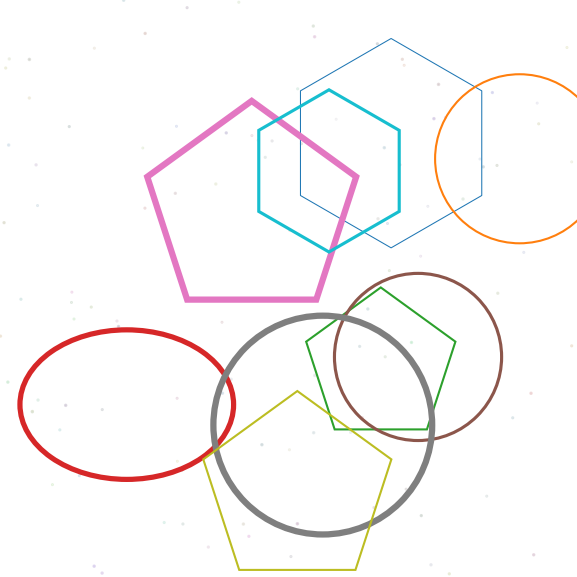[{"shape": "hexagon", "thickness": 0.5, "radius": 0.91, "center": [0.677, 0.751]}, {"shape": "circle", "thickness": 1, "radius": 0.73, "center": [0.9, 0.724]}, {"shape": "pentagon", "thickness": 1, "radius": 0.68, "center": [0.659, 0.366]}, {"shape": "oval", "thickness": 2.5, "radius": 0.92, "center": [0.22, 0.298]}, {"shape": "circle", "thickness": 1.5, "radius": 0.72, "center": [0.724, 0.381]}, {"shape": "pentagon", "thickness": 3, "radius": 0.95, "center": [0.436, 0.634]}, {"shape": "circle", "thickness": 3, "radius": 0.95, "center": [0.559, 0.263]}, {"shape": "pentagon", "thickness": 1, "radius": 0.86, "center": [0.515, 0.151]}, {"shape": "hexagon", "thickness": 1.5, "radius": 0.7, "center": [0.57, 0.703]}]